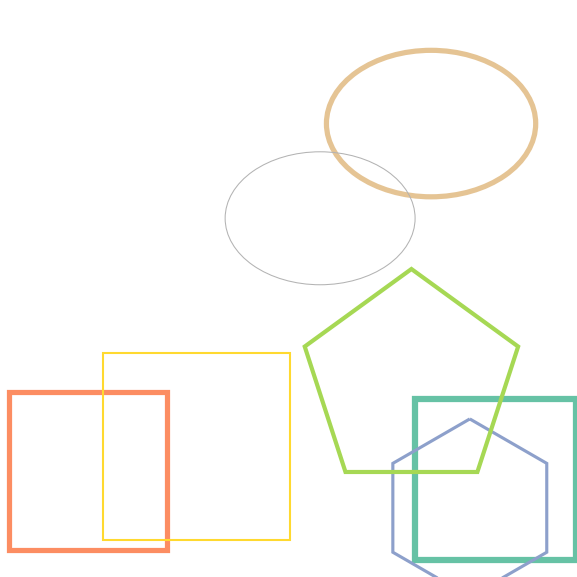[{"shape": "square", "thickness": 3, "radius": 0.7, "center": [0.858, 0.168]}, {"shape": "square", "thickness": 2.5, "radius": 0.68, "center": [0.153, 0.184]}, {"shape": "hexagon", "thickness": 1.5, "radius": 0.77, "center": [0.814, 0.12]}, {"shape": "pentagon", "thickness": 2, "radius": 0.97, "center": [0.712, 0.339]}, {"shape": "square", "thickness": 1, "radius": 0.81, "center": [0.34, 0.226]}, {"shape": "oval", "thickness": 2.5, "radius": 0.91, "center": [0.746, 0.785]}, {"shape": "oval", "thickness": 0.5, "radius": 0.82, "center": [0.554, 0.621]}]